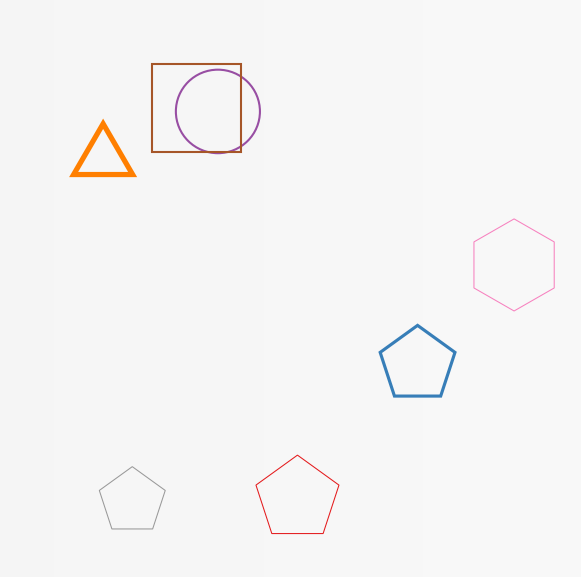[{"shape": "pentagon", "thickness": 0.5, "radius": 0.38, "center": [0.512, 0.136]}, {"shape": "pentagon", "thickness": 1.5, "radius": 0.34, "center": [0.718, 0.368]}, {"shape": "circle", "thickness": 1, "radius": 0.36, "center": [0.375, 0.806]}, {"shape": "triangle", "thickness": 2.5, "radius": 0.29, "center": [0.177, 0.726]}, {"shape": "square", "thickness": 1, "radius": 0.38, "center": [0.338, 0.812]}, {"shape": "hexagon", "thickness": 0.5, "radius": 0.4, "center": [0.884, 0.54]}, {"shape": "pentagon", "thickness": 0.5, "radius": 0.3, "center": [0.228, 0.131]}]